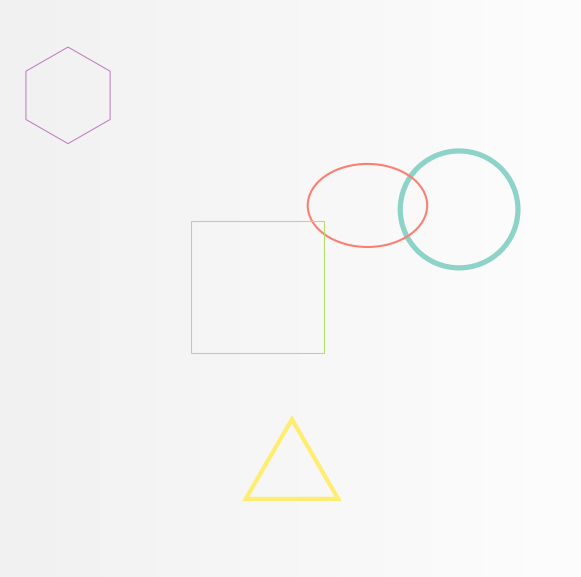[{"shape": "circle", "thickness": 2.5, "radius": 0.51, "center": [0.79, 0.637]}, {"shape": "oval", "thickness": 1, "radius": 0.51, "center": [0.632, 0.643]}, {"shape": "square", "thickness": 0.5, "radius": 0.57, "center": [0.443, 0.502]}, {"shape": "hexagon", "thickness": 0.5, "radius": 0.42, "center": [0.117, 0.834]}, {"shape": "triangle", "thickness": 2, "radius": 0.46, "center": [0.502, 0.181]}]